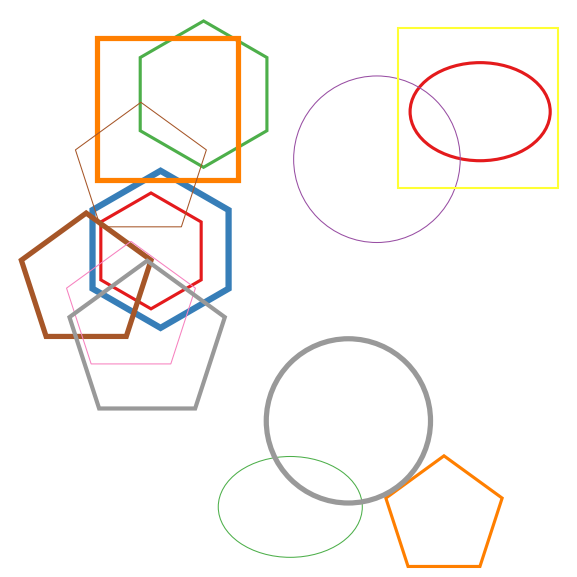[{"shape": "oval", "thickness": 1.5, "radius": 0.61, "center": [0.831, 0.806]}, {"shape": "hexagon", "thickness": 1.5, "radius": 0.5, "center": [0.261, 0.565]}, {"shape": "hexagon", "thickness": 3, "radius": 0.68, "center": [0.278, 0.567]}, {"shape": "oval", "thickness": 0.5, "radius": 0.62, "center": [0.503, 0.121]}, {"shape": "hexagon", "thickness": 1.5, "radius": 0.63, "center": [0.352, 0.836]}, {"shape": "circle", "thickness": 0.5, "radius": 0.72, "center": [0.653, 0.723]}, {"shape": "square", "thickness": 2.5, "radius": 0.61, "center": [0.29, 0.81]}, {"shape": "pentagon", "thickness": 1.5, "radius": 0.53, "center": [0.769, 0.104]}, {"shape": "square", "thickness": 1, "radius": 0.69, "center": [0.827, 0.812]}, {"shape": "pentagon", "thickness": 2.5, "radius": 0.59, "center": [0.149, 0.512]}, {"shape": "pentagon", "thickness": 0.5, "radius": 0.6, "center": [0.244, 0.703]}, {"shape": "pentagon", "thickness": 0.5, "radius": 0.59, "center": [0.227, 0.464]}, {"shape": "circle", "thickness": 2.5, "radius": 0.71, "center": [0.603, 0.27]}, {"shape": "pentagon", "thickness": 2, "radius": 0.71, "center": [0.255, 0.406]}]